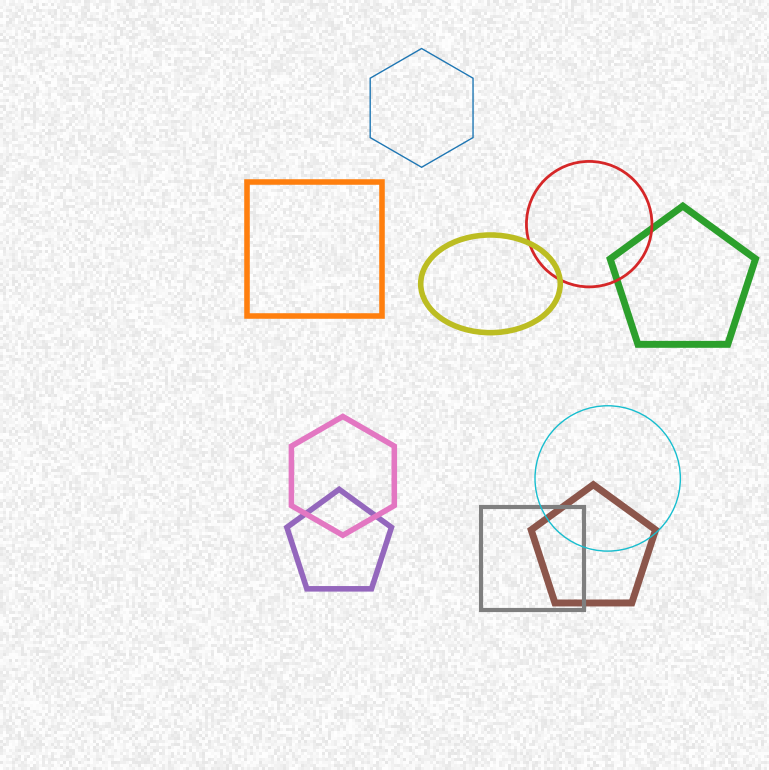[{"shape": "hexagon", "thickness": 0.5, "radius": 0.39, "center": [0.548, 0.86]}, {"shape": "square", "thickness": 2, "radius": 0.44, "center": [0.408, 0.677]}, {"shape": "pentagon", "thickness": 2.5, "radius": 0.5, "center": [0.887, 0.633]}, {"shape": "circle", "thickness": 1, "radius": 0.41, "center": [0.765, 0.709]}, {"shape": "pentagon", "thickness": 2, "radius": 0.36, "center": [0.44, 0.293]}, {"shape": "pentagon", "thickness": 2.5, "radius": 0.42, "center": [0.771, 0.286]}, {"shape": "hexagon", "thickness": 2, "radius": 0.39, "center": [0.445, 0.382]}, {"shape": "square", "thickness": 1.5, "radius": 0.34, "center": [0.691, 0.275]}, {"shape": "oval", "thickness": 2, "radius": 0.45, "center": [0.637, 0.631]}, {"shape": "circle", "thickness": 0.5, "radius": 0.47, "center": [0.789, 0.379]}]